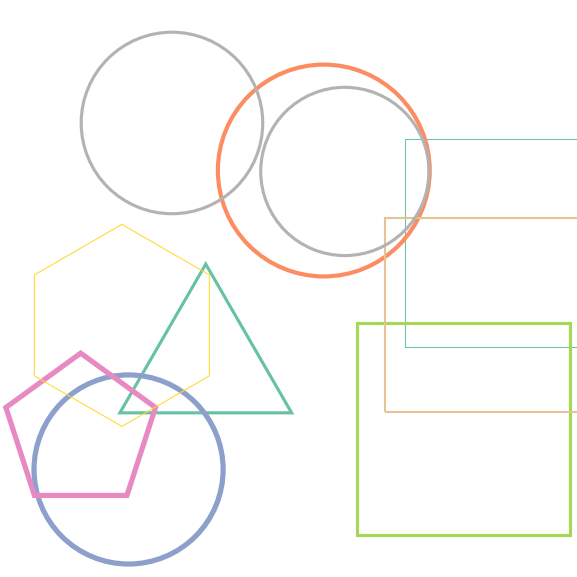[{"shape": "triangle", "thickness": 1.5, "radius": 0.86, "center": [0.356, 0.37]}, {"shape": "square", "thickness": 0.5, "radius": 0.9, "center": [0.881, 0.578]}, {"shape": "circle", "thickness": 2, "radius": 0.92, "center": [0.561, 0.704]}, {"shape": "circle", "thickness": 2.5, "radius": 0.82, "center": [0.223, 0.186]}, {"shape": "pentagon", "thickness": 2.5, "radius": 0.68, "center": [0.14, 0.251]}, {"shape": "square", "thickness": 1.5, "radius": 0.92, "center": [0.802, 0.257]}, {"shape": "hexagon", "thickness": 0.5, "radius": 0.87, "center": [0.211, 0.436]}, {"shape": "square", "thickness": 1, "radius": 0.84, "center": [0.836, 0.454]}, {"shape": "circle", "thickness": 1.5, "radius": 0.73, "center": [0.597, 0.702]}, {"shape": "circle", "thickness": 1.5, "radius": 0.79, "center": [0.298, 0.786]}]